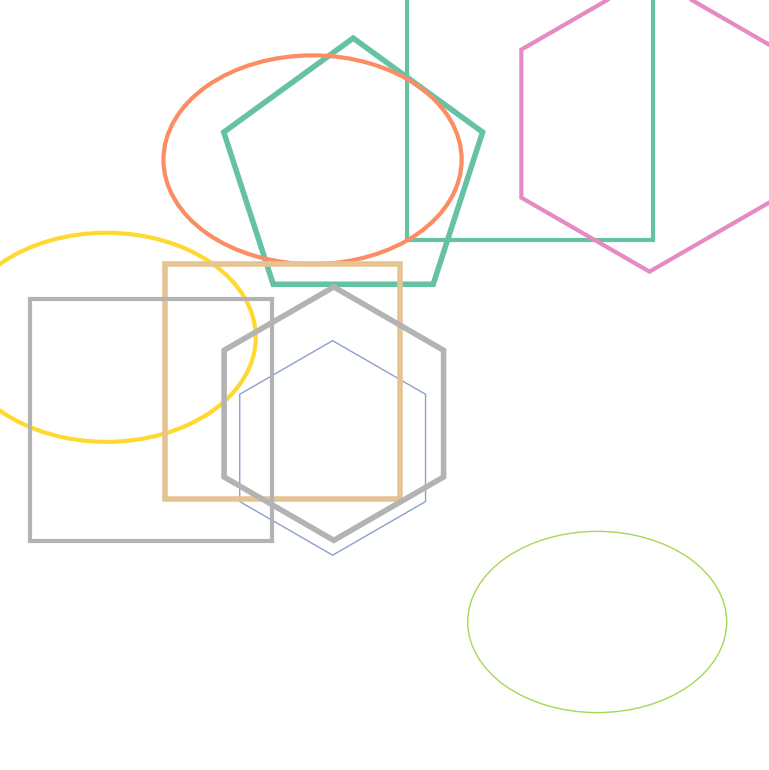[{"shape": "square", "thickness": 1.5, "radius": 0.8, "center": [0.688, 0.848]}, {"shape": "pentagon", "thickness": 2, "radius": 0.88, "center": [0.459, 0.774]}, {"shape": "oval", "thickness": 1.5, "radius": 0.97, "center": [0.406, 0.793]}, {"shape": "hexagon", "thickness": 0.5, "radius": 0.7, "center": [0.432, 0.418]}, {"shape": "hexagon", "thickness": 1.5, "radius": 0.96, "center": [0.844, 0.839]}, {"shape": "oval", "thickness": 0.5, "radius": 0.84, "center": [0.776, 0.192]}, {"shape": "oval", "thickness": 1.5, "radius": 0.97, "center": [0.138, 0.562]}, {"shape": "square", "thickness": 2, "radius": 0.76, "center": [0.367, 0.504]}, {"shape": "square", "thickness": 1.5, "radius": 0.78, "center": [0.196, 0.455]}, {"shape": "hexagon", "thickness": 2, "radius": 0.82, "center": [0.434, 0.463]}]